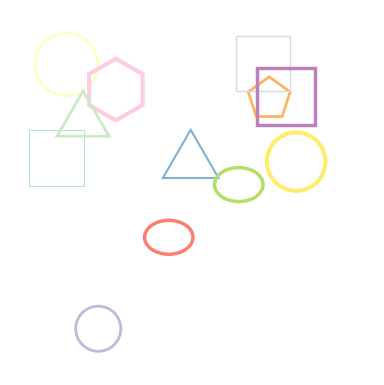[{"shape": "square", "thickness": 0.5, "radius": 0.36, "center": [0.147, 0.589]}, {"shape": "circle", "thickness": 1.5, "radius": 0.41, "center": [0.173, 0.832]}, {"shape": "circle", "thickness": 2, "radius": 0.29, "center": [0.255, 0.146]}, {"shape": "oval", "thickness": 2.5, "radius": 0.31, "center": [0.438, 0.384]}, {"shape": "triangle", "thickness": 1.5, "radius": 0.42, "center": [0.495, 0.579]}, {"shape": "pentagon", "thickness": 2, "radius": 0.29, "center": [0.699, 0.744]}, {"shape": "oval", "thickness": 2.5, "radius": 0.32, "center": [0.62, 0.521]}, {"shape": "hexagon", "thickness": 3, "radius": 0.4, "center": [0.301, 0.767]}, {"shape": "square", "thickness": 1, "radius": 0.35, "center": [0.683, 0.835]}, {"shape": "square", "thickness": 2.5, "radius": 0.37, "center": [0.743, 0.75]}, {"shape": "triangle", "thickness": 2, "radius": 0.39, "center": [0.216, 0.685]}, {"shape": "circle", "thickness": 3, "radius": 0.38, "center": [0.769, 0.58]}]